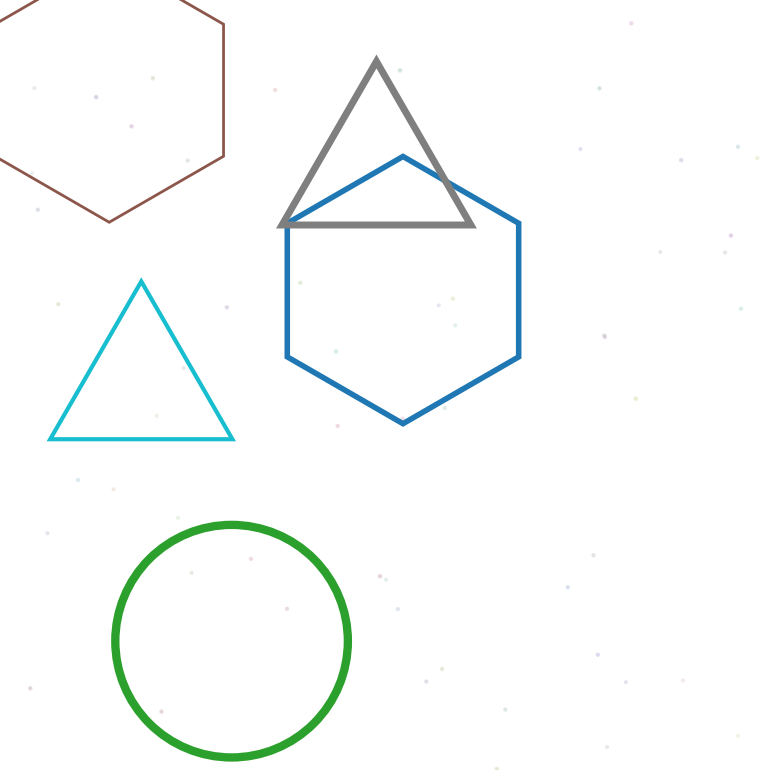[{"shape": "hexagon", "thickness": 2, "radius": 0.87, "center": [0.523, 0.623]}, {"shape": "circle", "thickness": 3, "radius": 0.76, "center": [0.301, 0.167]}, {"shape": "hexagon", "thickness": 1, "radius": 0.86, "center": [0.142, 0.883]}, {"shape": "triangle", "thickness": 2.5, "radius": 0.71, "center": [0.489, 0.779]}, {"shape": "triangle", "thickness": 1.5, "radius": 0.68, "center": [0.184, 0.498]}]